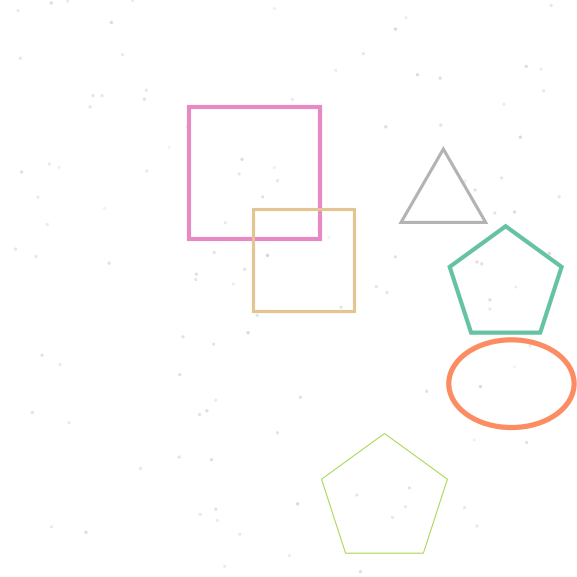[{"shape": "pentagon", "thickness": 2, "radius": 0.51, "center": [0.876, 0.506]}, {"shape": "oval", "thickness": 2.5, "radius": 0.54, "center": [0.886, 0.335]}, {"shape": "square", "thickness": 2, "radius": 0.57, "center": [0.441, 0.699]}, {"shape": "pentagon", "thickness": 0.5, "radius": 0.57, "center": [0.666, 0.134]}, {"shape": "square", "thickness": 1.5, "radius": 0.44, "center": [0.525, 0.549]}, {"shape": "triangle", "thickness": 1.5, "radius": 0.42, "center": [0.768, 0.656]}]